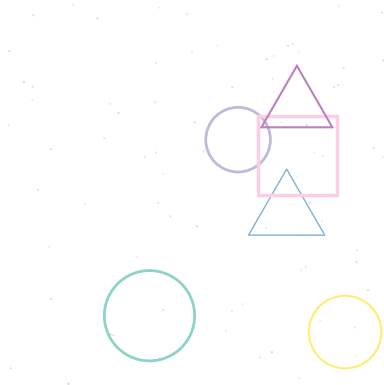[{"shape": "circle", "thickness": 2, "radius": 0.59, "center": [0.388, 0.18]}, {"shape": "circle", "thickness": 2, "radius": 0.42, "center": [0.618, 0.637]}, {"shape": "triangle", "thickness": 1, "radius": 0.57, "center": [0.745, 0.446]}, {"shape": "square", "thickness": 2.5, "radius": 0.51, "center": [0.772, 0.595]}, {"shape": "triangle", "thickness": 1.5, "radius": 0.53, "center": [0.771, 0.723]}, {"shape": "circle", "thickness": 1.5, "radius": 0.47, "center": [0.896, 0.138]}]